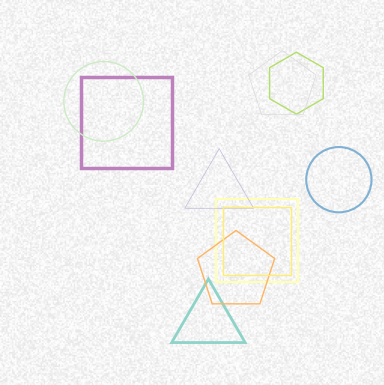[{"shape": "triangle", "thickness": 2, "radius": 0.55, "center": [0.541, 0.165]}, {"shape": "square", "thickness": 1.5, "radius": 0.53, "center": [0.668, 0.375]}, {"shape": "triangle", "thickness": 0.5, "radius": 0.52, "center": [0.569, 0.511]}, {"shape": "circle", "thickness": 1.5, "radius": 0.42, "center": [0.88, 0.533]}, {"shape": "pentagon", "thickness": 1, "radius": 0.53, "center": [0.613, 0.296]}, {"shape": "hexagon", "thickness": 1, "radius": 0.4, "center": [0.77, 0.784]}, {"shape": "pentagon", "thickness": 0.5, "radius": 0.46, "center": [0.733, 0.777]}, {"shape": "square", "thickness": 2.5, "radius": 0.59, "center": [0.329, 0.681]}, {"shape": "circle", "thickness": 1, "radius": 0.52, "center": [0.269, 0.737]}, {"shape": "square", "thickness": 1, "radius": 0.44, "center": [0.667, 0.373]}]